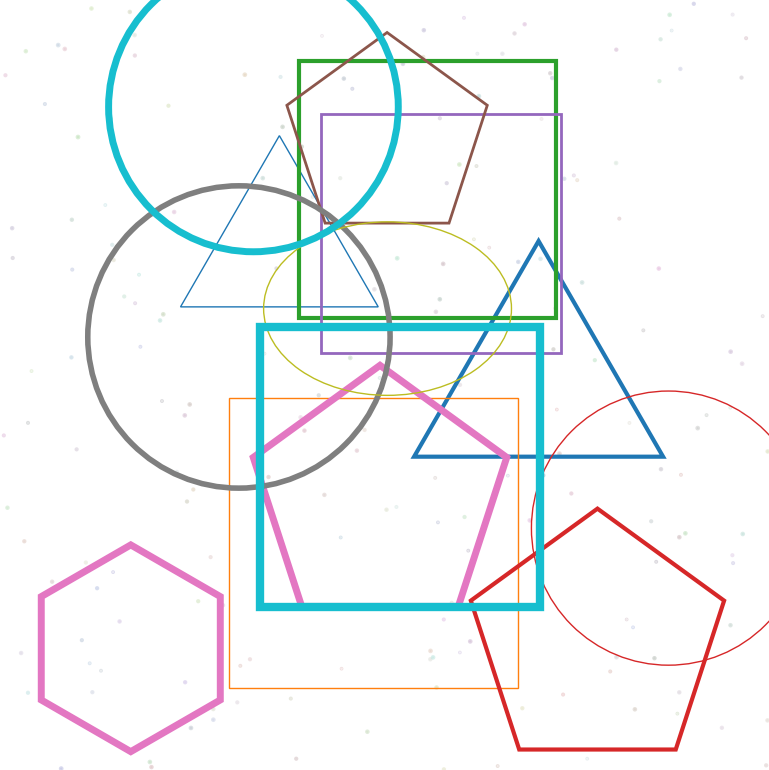[{"shape": "triangle", "thickness": 1.5, "radius": 0.93, "center": [0.699, 0.5]}, {"shape": "triangle", "thickness": 0.5, "radius": 0.74, "center": [0.363, 0.676]}, {"shape": "square", "thickness": 0.5, "radius": 0.94, "center": [0.485, 0.295]}, {"shape": "square", "thickness": 1.5, "radius": 0.83, "center": [0.556, 0.754]}, {"shape": "pentagon", "thickness": 1.5, "radius": 0.86, "center": [0.776, 0.166]}, {"shape": "circle", "thickness": 0.5, "radius": 0.89, "center": [0.868, 0.314]}, {"shape": "square", "thickness": 1, "radius": 0.78, "center": [0.573, 0.697]}, {"shape": "pentagon", "thickness": 1, "radius": 0.68, "center": [0.503, 0.821]}, {"shape": "pentagon", "thickness": 2.5, "radius": 0.87, "center": [0.494, 0.352]}, {"shape": "hexagon", "thickness": 2.5, "radius": 0.67, "center": [0.17, 0.158]}, {"shape": "circle", "thickness": 2, "radius": 0.98, "center": [0.31, 0.562]}, {"shape": "oval", "thickness": 0.5, "radius": 0.8, "center": [0.503, 0.599]}, {"shape": "square", "thickness": 3, "radius": 0.91, "center": [0.52, 0.393]}, {"shape": "circle", "thickness": 2.5, "radius": 0.94, "center": [0.329, 0.861]}]